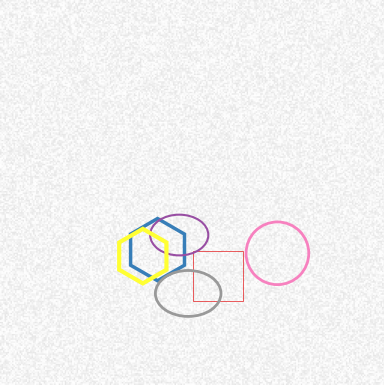[{"shape": "square", "thickness": 0.5, "radius": 0.32, "center": [0.567, 0.282]}, {"shape": "hexagon", "thickness": 2.5, "radius": 0.4, "center": [0.409, 0.352]}, {"shape": "oval", "thickness": 1.5, "radius": 0.38, "center": [0.466, 0.39]}, {"shape": "hexagon", "thickness": 3, "radius": 0.35, "center": [0.371, 0.335]}, {"shape": "circle", "thickness": 2, "radius": 0.41, "center": [0.721, 0.342]}, {"shape": "oval", "thickness": 2, "radius": 0.43, "center": [0.489, 0.238]}]